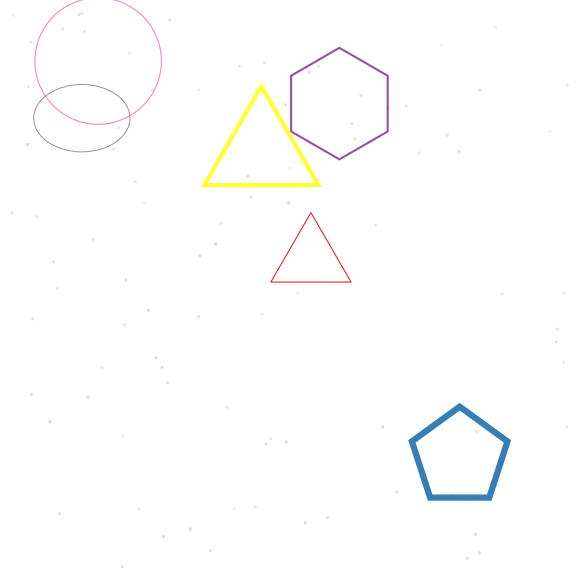[{"shape": "triangle", "thickness": 0.5, "radius": 0.4, "center": [0.538, 0.551]}, {"shape": "pentagon", "thickness": 3, "radius": 0.44, "center": [0.796, 0.208]}, {"shape": "hexagon", "thickness": 1, "radius": 0.48, "center": [0.588, 0.82]}, {"shape": "triangle", "thickness": 2, "radius": 0.57, "center": [0.453, 0.736]}, {"shape": "circle", "thickness": 0.5, "radius": 0.55, "center": [0.17, 0.893]}, {"shape": "oval", "thickness": 0.5, "radius": 0.42, "center": [0.142, 0.795]}]